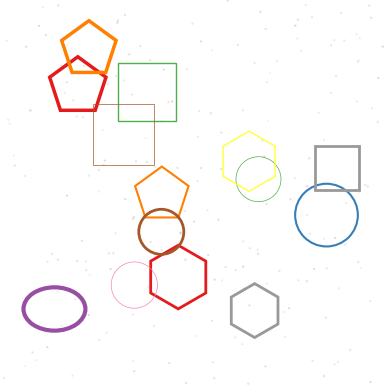[{"shape": "hexagon", "thickness": 2, "radius": 0.41, "center": [0.463, 0.28]}, {"shape": "pentagon", "thickness": 2.5, "radius": 0.38, "center": [0.202, 0.776]}, {"shape": "circle", "thickness": 1.5, "radius": 0.41, "center": [0.848, 0.441]}, {"shape": "circle", "thickness": 0.5, "radius": 0.29, "center": [0.671, 0.535]}, {"shape": "square", "thickness": 1, "radius": 0.38, "center": [0.382, 0.762]}, {"shape": "oval", "thickness": 3, "radius": 0.4, "center": [0.141, 0.197]}, {"shape": "pentagon", "thickness": 1.5, "radius": 0.37, "center": [0.42, 0.494]}, {"shape": "pentagon", "thickness": 2.5, "radius": 0.37, "center": [0.231, 0.872]}, {"shape": "hexagon", "thickness": 1, "radius": 0.39, "center": [0.647, 0.581]}, {"shape": "circle", "thickness": 2, "radius": 0.29, "center": [0.419, 0.398]}, {"shape": "square", "thickness": 0.5, "radius": 0.4, "center": [0.321, 0.65]}, {"shape": "circle", "thickness": 0.5, "radius": 0.3, "center": [0.349, 0.26]}, {"shape": "square", "thickness": 2, "radius": 0.29, "center": [0.875, 0.563]}, {"shape": "hexagon", "thickness": 2, "radius": 0.35, "center": [0.661, 0.193]}]